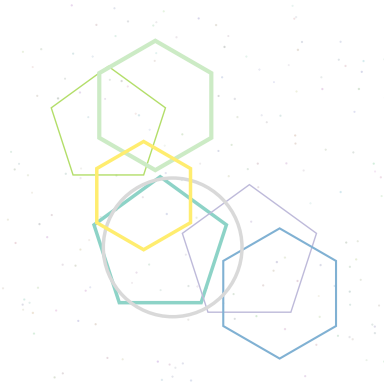[{"shape": "pentagon", "thickness": 2.5, "radius": 0.9, "center": [0.416, 0.36]}, {"shape": "pentagon", "thickness": 1, "radius": 0.92, "center": [0.648, 0.337]}, {"shape": "hexagon", "thickness": 1.5, "radius": 0.85, "center": [0.726, 0.238]}, {"shape": "pentagon", "thickness": 1, "radius": 0.78, "center": [0.281, 0.672]}, {"shape": "circle", "thickness": 2.5, "radius": 0.9, "center": [0.448, 0.357]}, {"shape": "hexagon", "thickness": 3, "radius": 0.84, "center": [0.403, 0.726]}, {"shape": "hexagon", "thickness": 2.5, "radius": 0.7, "center": [0.373, 0.492]}]